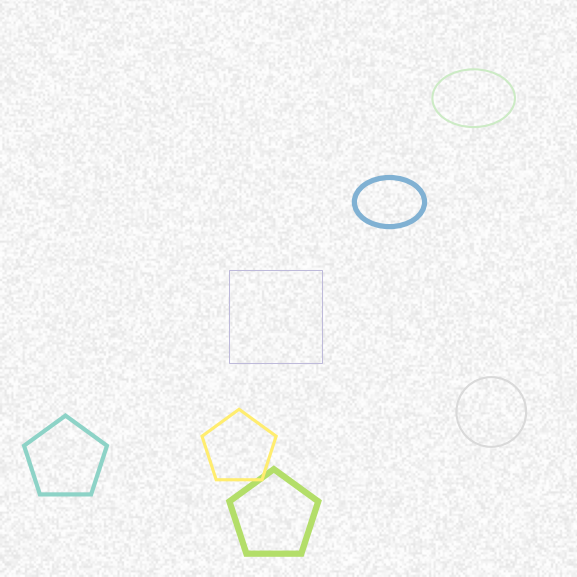[{"shape": "pentagon", "thickness": 2, "radius": 0.38, "center": [0.113, 0.204]}, {"shape": "square", "thickness": 0.5, "radius": 0.4, "center": [0.476, 0.45]}, {"shape": "oval", "thickness": 2.5, "radius": 0.3, "center": [0.674, 0.649]}, {"shape": "pentagon", "thickness": 3, "radius": 0.4, "center": [0.474, 0.106]}, {"shape": "circle", "thickness": 1, "radius": 0.3, "center": [0.851, 0.286]}, {"shape": "oval", "thickness": 1, "radius": 0.36, "center": [0.82, 0.829]}, {"shape": "pentagon", "thickness": 1.5, "radius": 0.34, "center": [0.414, 0.223]}]